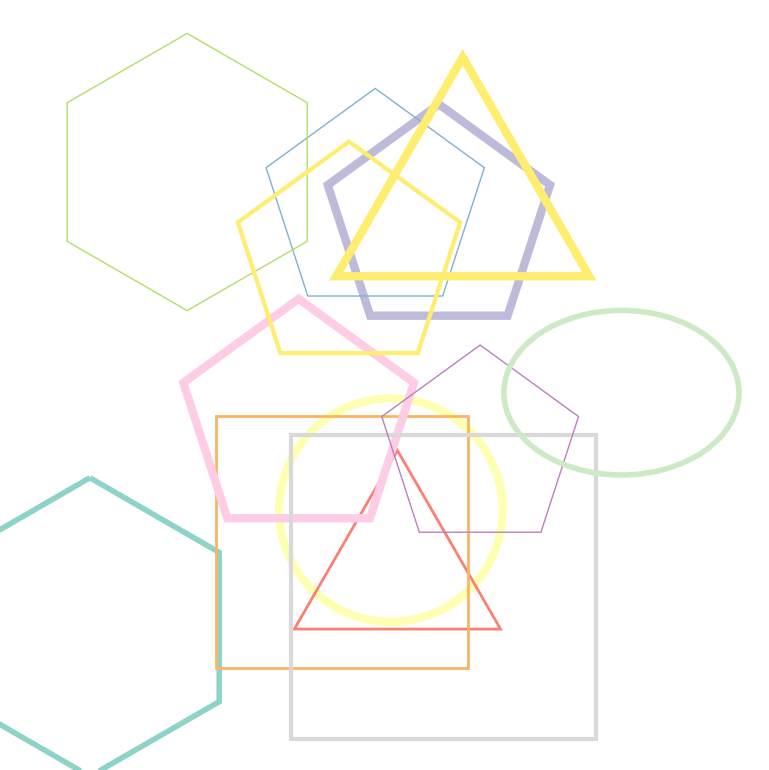[{"shape": "hexagon", "thickness": 2, "radius": 0.97, "center": [0.117, 0.186]}, {"shape": "circle", "thickness": 3, "radius": 0.73, "center": [0.508, 0.338]}, {"shape": "pentagon", "thickness": 3, "radius": 0.76, "center": [0.57, 0.713]}, {"shape": "triangle", "thickness": 1, "radius": 0.77, "center": [0.516, 0.26]}, {"shape": "pentagon", "thickness": 0.5, "radius": 0.75, "center": [0.487, 0.736]}, {"shape": "square", "thickness": 1, "radius": 0.82, "center": [0.445, 0.296]}, {"shape": "hexagon", "thickness": 0.5, "radius": 0.9, "center": [0.243, 0.777]}, {"shape": "pentagon", "thickness": 3, "radius": 0.79, "center": [0.388, 0.454]}, {"shape": "square", "thickness": 1.5, "radius": 0.99, "center": [0.576, 0.238]}, {"shape": "pentagon", "thickness": 0.5, "radius": 0.67, "center": [0.624, 0.418]}, {"shape": "oval", "thickness": 2, "radius": 0.76, "center": [0.807, 0.49]}, {"shape": "pentagon", "thickness": 1.5, "radius": 0.76, "center": [0.453, 0.664]}, {"shape": "triangle", "thickness": 3, "radius": 0.95, "center": [0.601, 0.736]}]